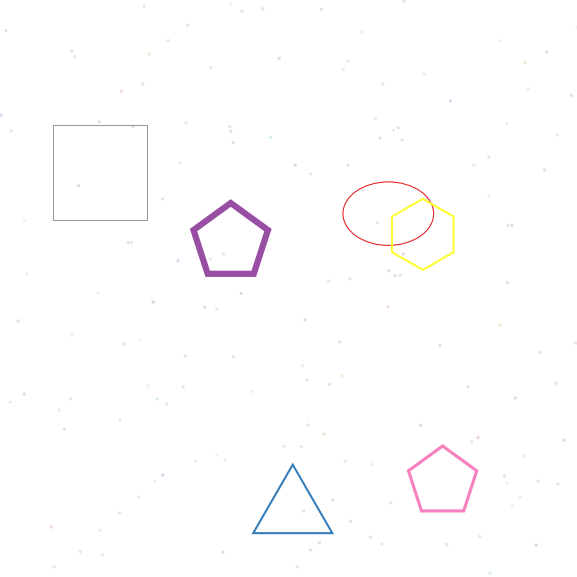[{"shape": "oval", "thickness": 0.5, "radius": 0.39, "center": [0.672, 0.629]}, {"shape": "triangle", "thickness": 1, "radius": 0.4, "center": [0.507, 0.115]}, {"shape": "pentagon", "thickness": 3, "radius": 0.34, "center": [0.4, 0.58]}, {"shape": "hexagon", "thickness": 1, "radius": 0.31, "center": [0.732, 0.593]}, {"shape": "pentagon", "thickness": 1.5, "radius": 0.31, "center": [0.766, 0.165]}, {"shape": "square", "thickness": 0.5, "radius": 0.41, "center": [0.173, 0.701]}]